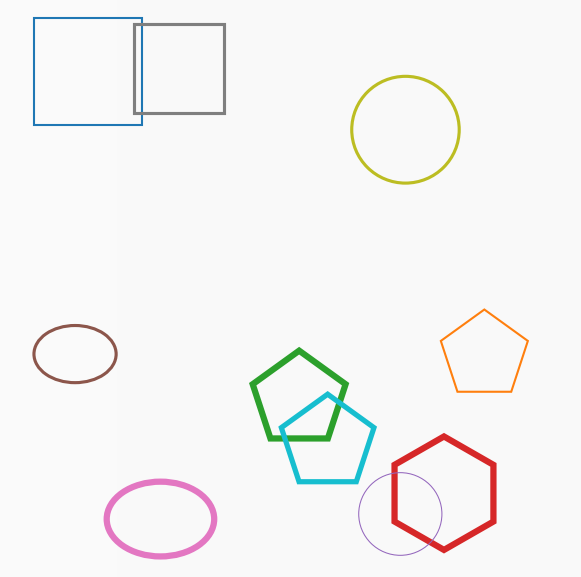[{"shape": "square", "thickness": 1, "radius": 0.46, "center": [0.151, 0.876]}, {"shape": "pentagon", "thickness": 1, "radius": 0.39, "center": [0.833, 0.384]}, {"shape": "pentagon", "thickness": 3, "radius": 0.42, "center": [0.515, 0.308]}, {"shape": "hexagon", "thickness": 3, "radius": 0.49, "center": [0.764, 0.145]}, {"shape": "circle", "thickness": 0.5, "radius": 0.36, "center": [0.689, 0.109]}, {"shape": "oval", "thickness": 1.5, "radius": 0.35, "center": [0.129, 0.386]}, {"shape": "oval", "thickness": 3, "radius": 0.46, "center": [0.276, 0.1]}, {"shape": "square", "thickness": 1.5, "radius": 0.39, "center": [0.308, 0.88]}, {"shape": "circle", "thickness": 1.5, "radius": 0.46, "center": [0.698, 0.775]}, {"shape": "pentagon", "thickness": 2.5, "radius": 0.42, "center": [0.564, 0.233]}]